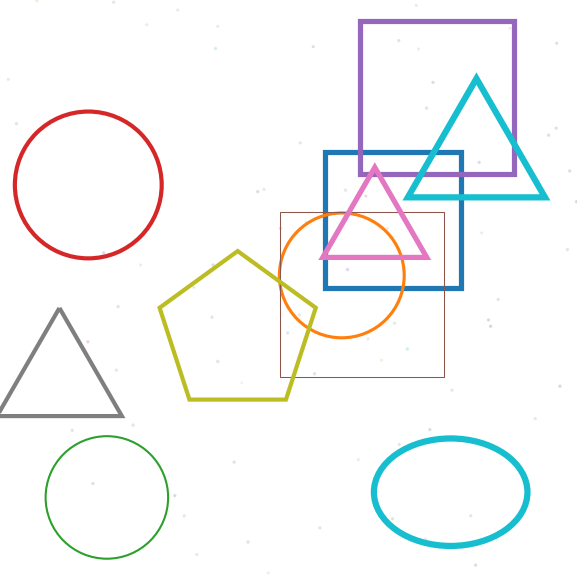[{"shape": "square", "thickness": 2.5, "radius": 0.59, "center": [0.681, 0.618]}, {"shape": "circle", "thickness": 1.5, "radius": 0.54, "center": [0.592, 0.522]}, {"shape": "circle", "thickness": 1, "radius": 0.53, "center": [0.185, 0.138]}, {"shape": "circle", "thickness": 2, "radius": 0.64, "center": [0.153, 0.679]}, {"shape": "square", "thickness": 2.5, "radius": 0.66, "center": [0.757, 0.83]}, {"shape": "square", "thickness": 0.5, "radius": 0.71, "center": [0.627, 0.489]}, {"shape": "triangle", "thickness": 2.5, "radius": 0.52, "center": [0.649, 0.605]}, {"shape": "triangle", "thickness": 2, "radius": 0.62, "center": [0.103, 0.341]}, {"shape": "pentagon", "thickness": 2, "radius": 0.71, "center": [0.412, 0.422]}, {"shape": "triangle", "thickness": 3, "radius": 0.69, "center": [0.825, 0.726]}, {"shape": "oval", "thickness": 3, "radius": 0.66, "center": [0.78, 0.147]}]